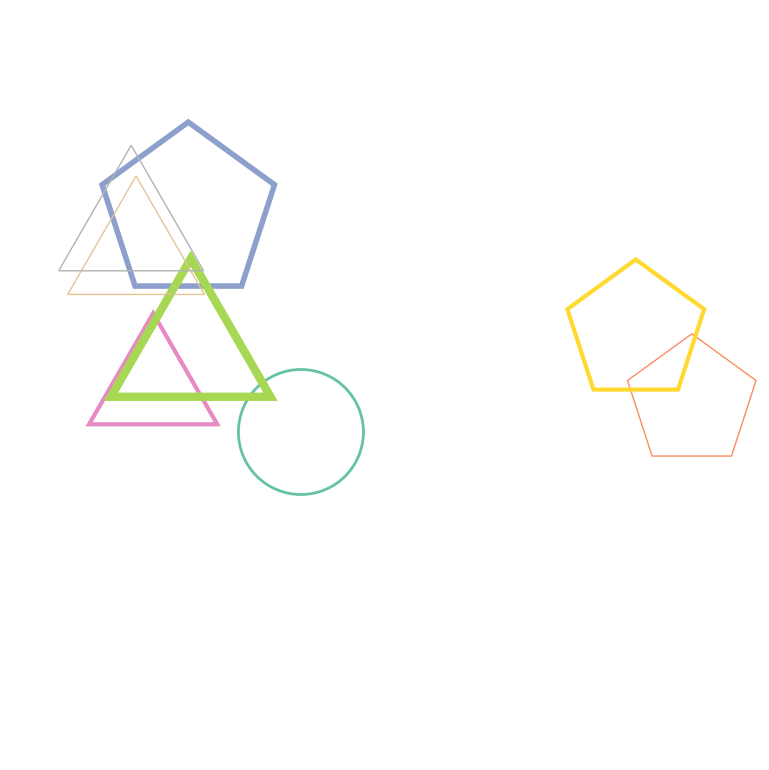[{"shape": "circle", "thickness": 1, "radius": 0.41, "center": [0.391, 0.439]}, {"shape": "pentagon", "thickness": 0.5, "radius": 0.44, "center": [0.898, 0.479]}, {"shape": "pentagon", "thickness": 2, "radius": 0.59, "center": [0.245, 0.724]}, {"shape": "triangle", "thickness": 1.5, "radius": 0.48, "center": [0.199, 0.497]}, {"shape": "triangle", "thickness": 3, "radius": 0.6, "center": [0.248, 0.545]}, {"shape": "pentagon", "thickness": 1.5, "radius": 0.47, "center": [0.826, 0.57]}, {"shape": "triangle", "thickness": 0.5, "radius": 0.51, "center": [0.177, 0.669]}, {"shape": "triangle", "thickness": 0.5, "radius": 0.54, "center": [0.17, 0.703]}]